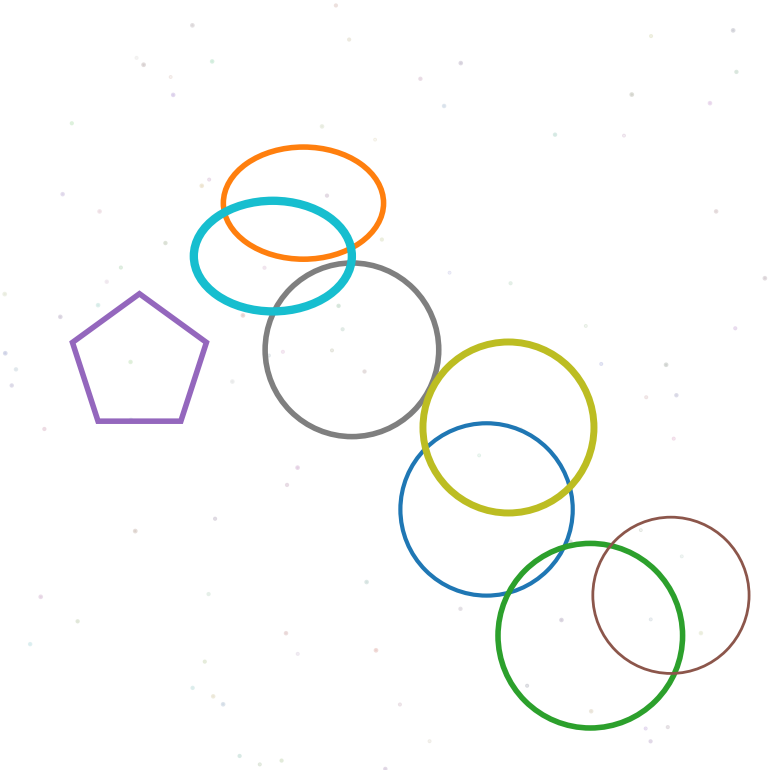[{"shape": "circle", "thickness": 1.5, "radius": 0.56, "center": [0.632, 0.338]}, {"shape": "oval", "thickness": 2, "radius": 0.52, "center": [0.394, 0.736]}, {"shape": "circle", "thickness": 2, "radius": 0.6, "center": [0.767, 0.174]}, {"shape": "pentagon", "thickness": 2, "radius": 0.46, "center": [0.181, 0.527]}, {"shape": "circle", "thickness": 1, "radius": 0.51, "center": [0.871, 0.227]}, {"shape": "circle", "thickness": 2, "radius": 0.56, "center": [0.457, 0.546]}, {"shape": "circle", "thickness": 2.5, "radius": 0.56, "center": [0.66, 0.445]}, {"shape": "oval", "thickness": 3, "radius": 0.51, "center": [0.354, 0.667]}]